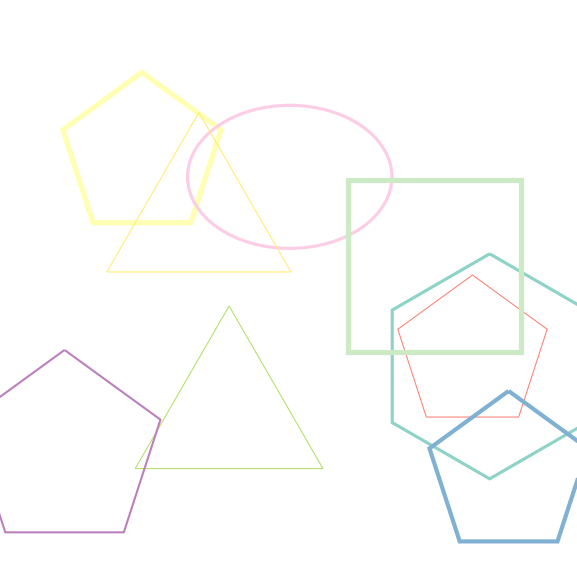[{"shape": "hexagon", "thickness": 1.5, "radius": 0.97, "center": [0.848, 0.365]}, {"shape": "pentagon", "thickness": 2.5, "radius": 0.72, "center": [0.246, 0.73]}, {"shape": "pentagon", "thickness": 0.5, "radius": 0.68, "center": [0.818, 0.387]}, {"shape": "pentagon", "thickness": 2, "radius": 0.72, "center": [0.881, 0.178]}, {"shape": "triangle", "thickness": 0.5, "radius": 0.94, "center": [0.397, 0.282]}, {"shape": "oval", "thickness": 1.5, "radius": 0.88, "center": [0.502, 0.693]}, {"shape": "pentagon", "thickness": 1, "radius": 0.87, "center": [0.112, 0.219]}, {"shape": "square", "thickness": 2.5, "radius": 0.75, "center": [0.753, 0.538]}, {"shape": "triangle", "thickness": 0.5, "radius": 0.92, "center": [0.344, 0.62]}]